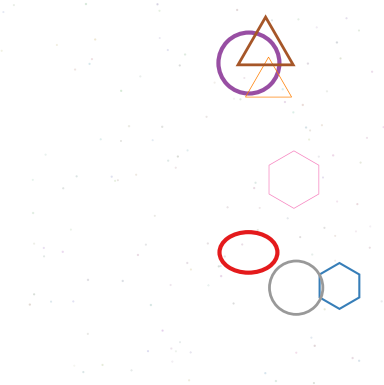[{"shape": "oval", "thickness": 3, "radius": 0.38, "center": [0.645, 0.344]}, {"shape": "hexagon", "thickness": 1.5, "radius": 0.3, "center": [0.882, 0.257]}, {"shape": "circle", "thickness": 3, "radius": 0.4, "center": [0.647, 0.836]}, {"shape": "triangle", "thickness": 0.5, "radius": 0.35, "center": [0.698, 0.782]}, {"shape": "triangle", "thickness": 2, "radius": 0.41, "center": [0.69, 0.873]}, {"shape": "hexagon", "thickness": 0.5, "radius": 0.37, "center": [0.763, 0.533]}, {"shape": "circle", "thickness": 2, "radius": 0.35, "center": [0.769, 0.253]}]